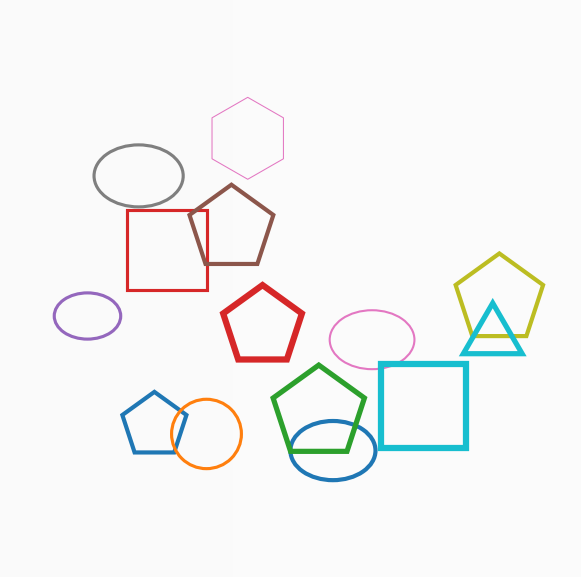[{"shape": "oval", "thickness": 2, "radius": 0.37, "center": [0.573, 0.219]}, {"shape": "pentagon", "thickness": 2, "radius": 0.29, "center": [0.266, 0.263]}, {"shape": "circle", "thickness": 1.5, "radius": 0.3, "center": [0.355, 0.248]}, {"shape": "pentagon", "thickness": 2.5, "radius": 0.41, "center": [0.548, 0.284]}, {"shape": "square", "thickness": 1.5, "radius": 0.34, "center": [0.287, 0.566]}, {"shape": "pentagon", "thickness": 3, "radius": 0.36, "center": [0.452, 0.434]}, {"shape": "oval", "thickness": 1.5, "radius": 0.29, "center": [0.151, 0.452]}, {"shape": "pentagon", "thickness": 2, "radius": 0.38, "center": [0.398, 0.603]}, {"shape": "hexagon", "thickness": 0.5, "radius": 0.35, "center": [0.426, 0.76]}, {"shape": "oval", "thickness": 1, "radius": 0.36, "center": [0.64, 0.411]}, {"shape": "oval", "thickness": 1.5, "radius": 0.38, "center": [0.238, 0.695]}, {"shape": "pentagon", "thickness": 2, "radius": 0.4, "center": [0.859, 0.481]}, {"shape": "square", "thickness": 3, "radius": 0.36, "center": [0.729, 0.296]}, {"shape": "triangle", "thickness": 2.5, "radius": 0.29, "center": [0.848, 0.416]}]